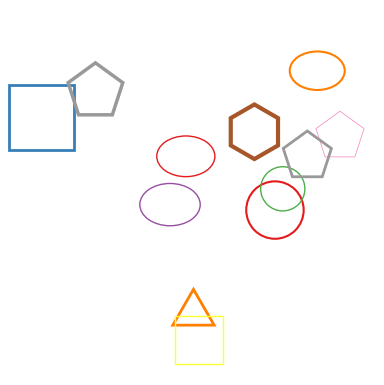[{"shape": "circle", "thickness": 1.5, "radius": 0.37, "center": [0.714, 0.454]}, {"shape": "oval", "thickness": 1, "radius": 0.38, "center": [0.483, 0.594]}, {"shape": "square", "thickness": 2, "radius": 0.42, "center": [0.108, 0.695]}, {"shape": "circle", "thickness": 1, "radius": 0.29, "center": [0.734, 0.51]}, {"shape": "oval", "thickness": 1, "radius": 0.39, "center": [0.442, 0.469]}, {"shape": "oval", "thickness": 1.5, "radius": 0.36, "center": [0.824, 0.816]}, {"shape": "triangle", "thickness": 2, "radius": 0.31, "center": [0.503, 0.186]}, {"shape": "square", "thickness": 1, "radius": 0.31, "center": [0.516, 0.116]}, {"shape": "hexagon", "thickness": 3, "radius": 0.35, "center": [0.661, 0.658]}, {"shape": "pentagon", "thickness": 0.5, "radius": 0.33, "center": [0.883, 0.646]}, {"shape": "pentagon", "thickness": 2.5, "radius": 0.37, "center": [0.248, 0.762]}, {"shape": "pentagon", "thickness": 2, "radius": 0.33, "center": [0.798, 0.594]}]